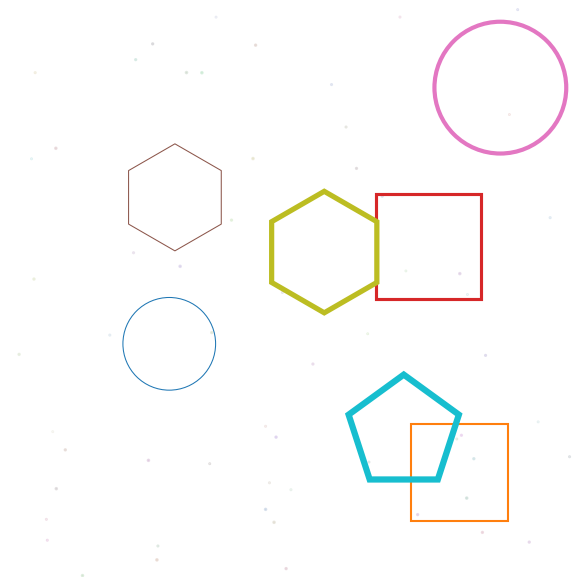[{"shape": "circle", "thickness": 0.5, "radius": 0.4, "center": [0.293, 0.404]}, {"shape": "square", "thickness": 1, "radius": 0.42, "center": [0.796, 0.181]}, {"shape": "square", "thickness": 1.5, "radius": 0.45, "center": [0.743, 0.573]}, {"shape": "hexagon", "thickness": 0.5, "radius": 0.46, "center": [0.303, 0.657]}, {"shape": "circle", "thickness": 2, "radius": 0.57, "center": [0.866, 0.847]}, {"shape": "hexagon", "thickness": 2.5, "radius": 0.53, "center": [0.561, 0.563]}, {"shape": "pentagon", "thickness": 3, "radius": 0.5, "center": [0.699, 0.25]}]